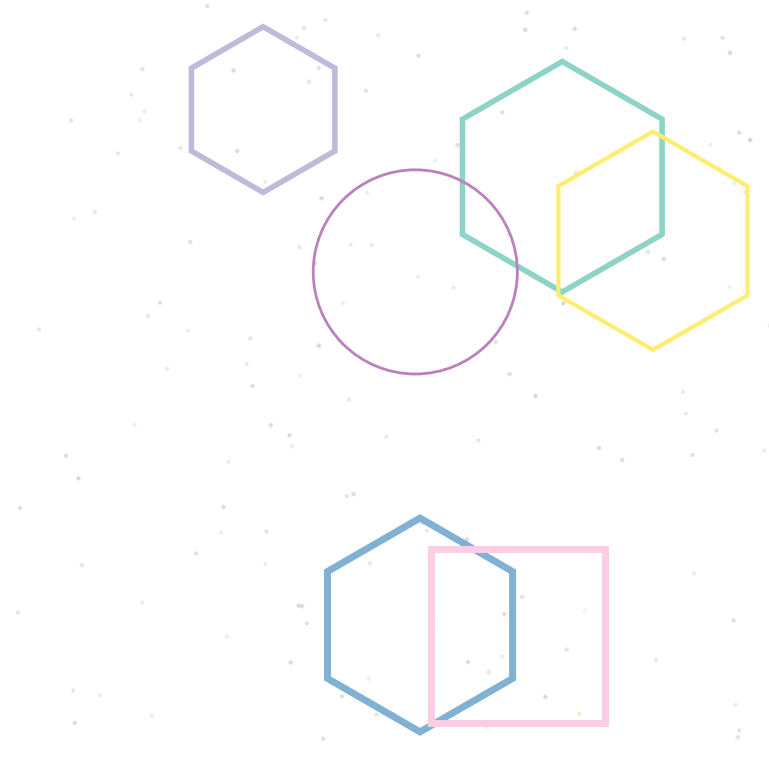[{"shape": "hexagon", "thickness": 2, "radius": 0.75, "center": [0.73, 0.77]}, {"shape": "hexagon", "thickness": 2, "radius": 0.54, "center": [0.342, 0.858]}, {"shape": "hexagon", "thickness": 2.5, "radius": 0.69, "center": [0.545, 0.188]}, {"shape": "square", "thickness": 2.5, "radius": 0.56, "center": [0.673, 0.174]}, {"shape": "circle", "thickness": 1, "radius": 0.66, "center": [0.539, 0.647]}, {"shape": "hexagon", "thickness": 1.5, "radius": 0.71, "center": [0.848, 0.687]}]